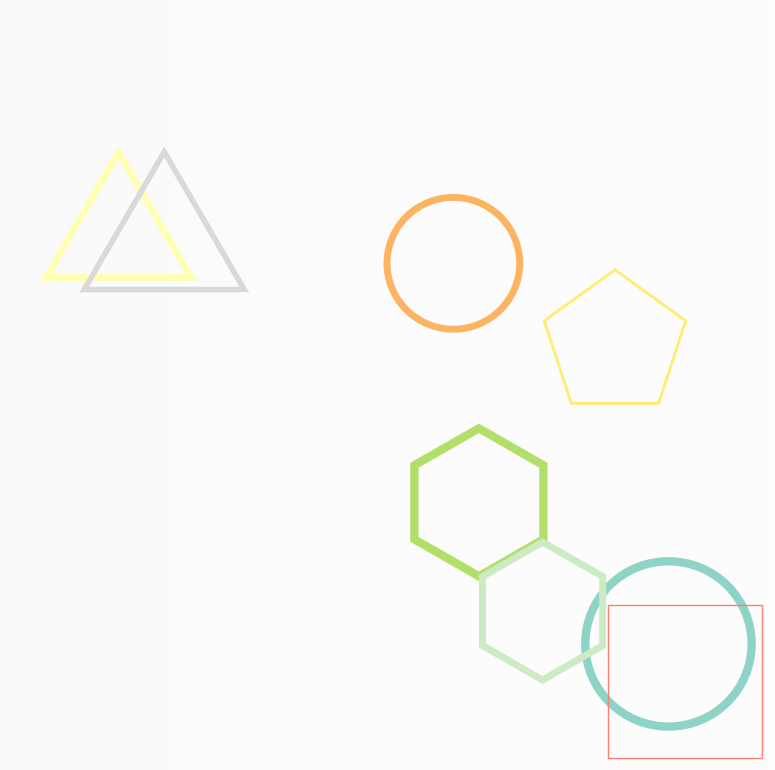[{"shape": "circle", "thickness": 3, "radius": 0.54, "center": [0.863, 0.164]}, {"shape": "triangle", "thickness": 2.5, "radius": 0.54, "center": [0.153, 0.694]}, {"shape": "square", "thickness": 0.5, "radius": 0.5, "center": [0.884, 0.115]}, {"shape": "circle", "thickness": 2.5, "radius": 0.43, "center": [0.585, 0.658]}, {"shape": "hexagon", "thickness": 3, "radius": 0.48, "center": [0.618, 0.348]}, {"shape": "triangle", "thickness": 2, "radius": 0.6, "center": [0.212, 0.684]}, {"shape": "hexagon", "thickness": 2.5, "radius": 0.45, "center": [0.7, 0.206]}, {"shape": "pentagon", "thickness": 1, "radius": 0.48, "center": [0.794, 0.554]}]